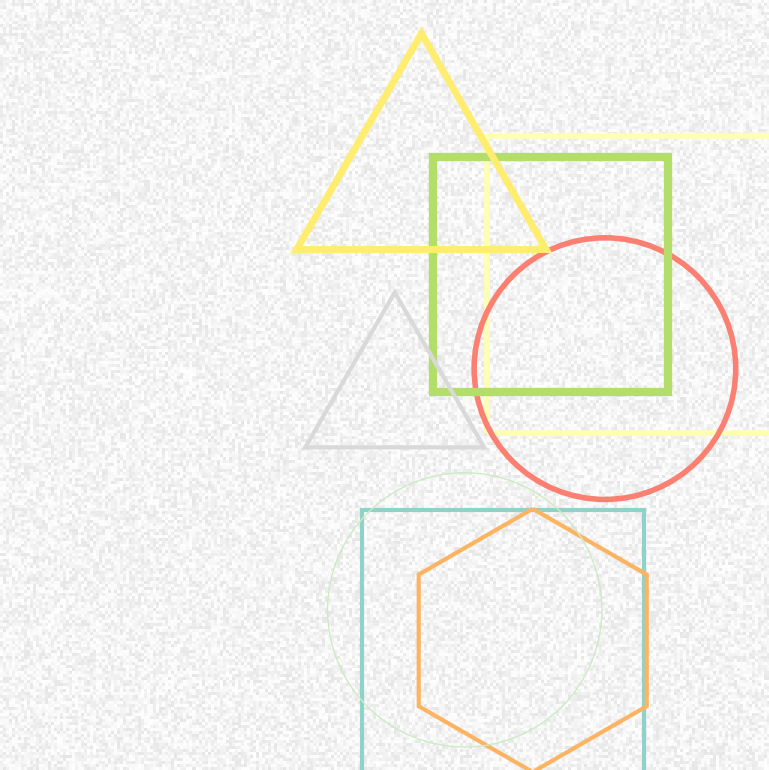[{"shape": "square", "thickness": 1.5, "radius": 0.92, "center": [0.653, 0.154]}, {"shape": "square", "thickness": 2, "radius": 0.96, "center": [0.825, 0.63]}, {"shape": "circle", "thickness": 2, "radius": 0.85, "center": [0.786, 0.521]}, {"shape": "hexagon", "thickness": 1.5, "radius": 0.85, "center": [0.692, 0.168]}, {"shape": "square", "thickness": 3, "radius": 0.76, "center": [0.715, 0.644]}, {"shape": "triangle", "thickness": 1.5, "radius": 0.67, "center": [0.513, 0.486]}, {"shape": "circle", "thickness": 0.5, "radius": 0.89, "center": [0.604, 0.208]}, {"shape": "triangle", "thickness": 2.5, "radius": 0.94, "center": [0.547, 0.769]}]